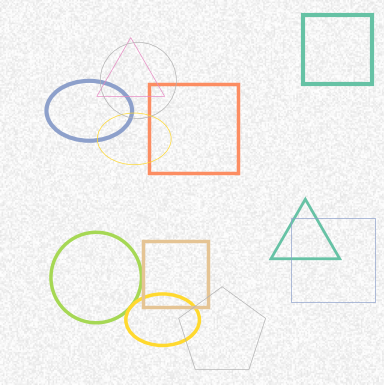[{"shape": "square", "thickness": 3, "radius": 0.45, "center": [0.877, 0.873]}, {"shape": "triangle", "thickness": 2, "radius": 0.52, "center": [0.793, 0.379]}, {"shape": "square", "thickness": 2.5, "radius": 0.58, "center": [0.502, 0.665]}, {"shape": "oval", "thickness": 3, "radius": 0.56, "center": [0.232, 0.712]}, {"shape": "square", "thickness": 0.5, "radius": 0.55, "center": [0.864, 0.324]}, {"shape": "triangle", "thickness": 0.5, "radius": 0.51, "center": [0.34, 0.8]}, {"shape": "circle", "thickness": 2.5, "radius": 0.59, "center": [0.25, 0.279]}, {"shape": "oval", "thickness": 2.5, "radius": 0.48, "center": [0.422, 0.17]}, {"shape": "oval", "thickness": 0.5, "radius": 0.48, "center": [0.349, 0.639]}, {"shape": "square", "thickness": 2.5, "radius": 0.42, "center": [0.456, 0.288]}, {"shape": "circle", "thickness": 0.5, "radius": 0.49, "center": [0.359, 0.791]}, {"shape": "pentagon", "thickness": 0.5, "radius": 0.59, "center": [0.577, 0.136]}]